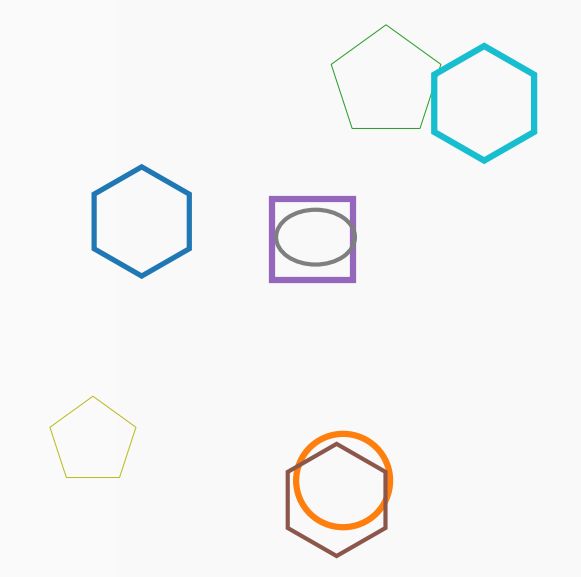[{"shape": "hexagon", "thickness": 2.5, "radius": 0.47, "center": [0.244, 0.616]}, {"shape": "circle", "thickness": 3, "radius": 0.4, "center": [0.59, 0.167]}, {"shape": "pentagon", "thickness": 0.5, "radius": 0.5, "center": [0.664, 0.857]}, {"shape": "square", "thickness": 3, "radius": 0.35, "center": [0.538, 0.585]}, {"shape": "hexagon", "thickness": 2, "radius": 0.49, "center": [0.579, 0.133]}, {"shape": "oval", "thickness": 2, "radius": 0.34, "center": [0.543, 0.589]}, {"shape": "pentagon", "thickness": 0.5, "radius": 0.39, "center": [0.16, 0.235]}, {"shape": "hexagon", "thickness": 3, "radius": 0.5, "center": [0.833, 0.82]}]